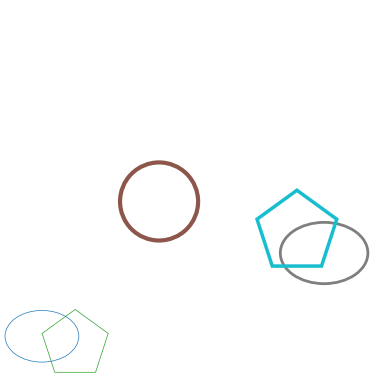[{"shape": "oval", "thickness": 0.5, "radius": 0.48, "center": [0.109, 0.127]}, {"shape": "pentagon", "thickness": 0.5, "radius": 0.45, "center": [0.195, 0.106]}, {"shape": "circle", "thickness": 3, "radius": 0.51, "center": [0.413, 0.477]}, {"shape": "oval", "thickness": 2, "radius": 0.57, "center": [0.842, 0.343]}, {"shape": "pentagon", "thickness": 2.5, "radius": 0.54, "center": [0.771, 0.397]}]